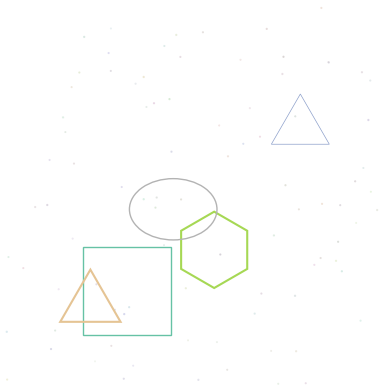[{"shape": "square", "thickness": 1, "radius": 0.57, "center": [0.329, 0.245]}, {"shape": "triangle", "thickness": 0.5, "radius": 0.43, "center": [0.78, 0.669]}, {"shape": "hexagon", "thickness": 1.5, "radius": 0.5, "center": [0.556, 0.351]}, {"shape": "triangle", "thickness": 1.5, "radius": 0.45, "center": [0.235, 0.209]}, {"shape": "oval", "thickness": 1, "radius": 0.57, "center": [0.45, 0.456]}]